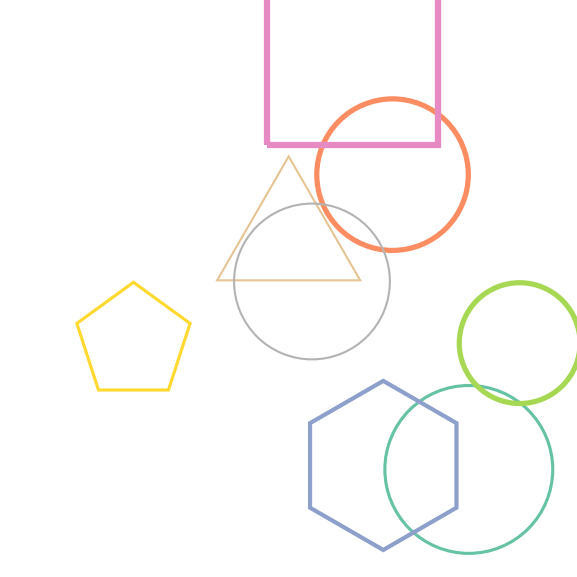[{"shape": "circle", "thickness": 1.5, "radius": 0.73, "center": [0.812, 0.186]}, {"shape": "circle", "thickness": 2.5, "radius": 0.66, "center": [0.68, 0.697]}, {"shape": "hexagon", "thickness": 2, "radius": 0.73, "center": [0.664, 0.193]}, {"shape": "square", "thickness": 3, "radius": 0.74, "center": [0.61, 0.896]}, {"shape": "circle", "thickness": 2.5, "radius": 0.52, "center": [0.9, 0.405]}, {"shape": "pentagon", "thickness": 1.5, "radius": 0.52, "center": [0.231, 0.407]}, {"shape": "triangle", "thickness": 1, "radius": 0.72, "center": [0.5, 0.585]}, {"shape": "circle", "thickness": 1, "radius": 0.67, "center": [0.54, 0.512]}]